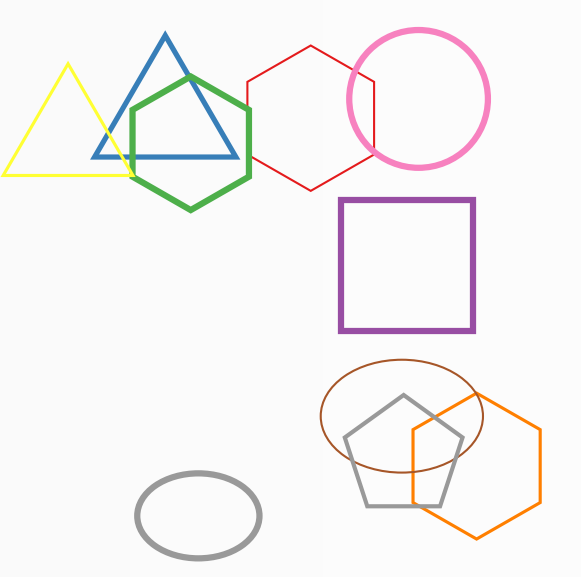[{"shape": "hexagon", "thickness": 1, "radius": 0.63, "center": [0.535, 0.794]}, {"shape": "triangle", "thickness": 2.5, "radius": 0.7, "center": [0.284, 0.797]}, {"shape": "hexagon", "thickness": 3, "radius": 0.58, "center": [0.328, 0.751]}, {"shape": "square", "thickness": 3, "radius": 0.57, "center": [0.7, 0.54]}, {"shape": "hexagon", "thickness": 1.5, "radius": 0.63, "center": [0.82, 0.192]}, {"shape": "triangle", "thickness": 1.5, "radius": 0.64, "center": [0.117, 0.76]}, {"shape": "oval", "thickness": 1, "radius": 0.7, "center": [0.691, 0.279]}, {"shape": "circle", "thickness": 3, "radius": 0.6, "center": [0.72, 0.828]}, {"shape": "oval", "thickness": 3, "radius": 0.53, "center": [0.341, 0.106]}, {"shape": "pentagon", "thickness": 2, "radius": 0.53, "center": [0.694, 0.209]}]